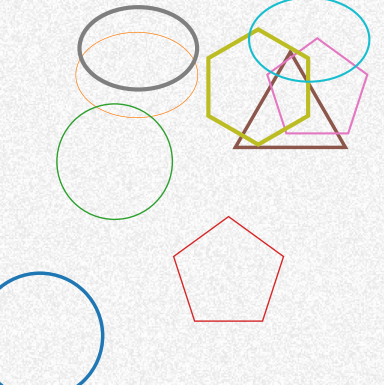[{"shape": "circle", "thickness": 2.5, "radius": 0.81, "center": [0.104, 0.128]}, {"shape": "oval", "thickness": 0.5, "radius": 0.79, "center": [0.355, 0.805]}, {"shape": "circle", "thickness": 1, "radius": 0.75, "center": [0.298, 0.58]}, {"shape": "pentagon", "thickness": 1, "radius": 0.75, "center": [0.594, 0.287]}, {"shape": "triangle", "thickness": 2.5, "radius": 0.83, "center": [0.754, 0.7]}, {"shape": "pentagon", "thickness": 1.5, "radius": 0.68, "center": [0.824, 0.764]}, {"shape": "oval", "thickness": 3, "radius": 0.76, "center": [0.359, 0.874]}, {"shape": "hexagon", "thickness": 3, "radius": 0.75, "center": [0.671, 0.774]}, {"shape": "oval", "thickness": 1.5, "radius": 0.78, "center": [0.803, 0.897]}]